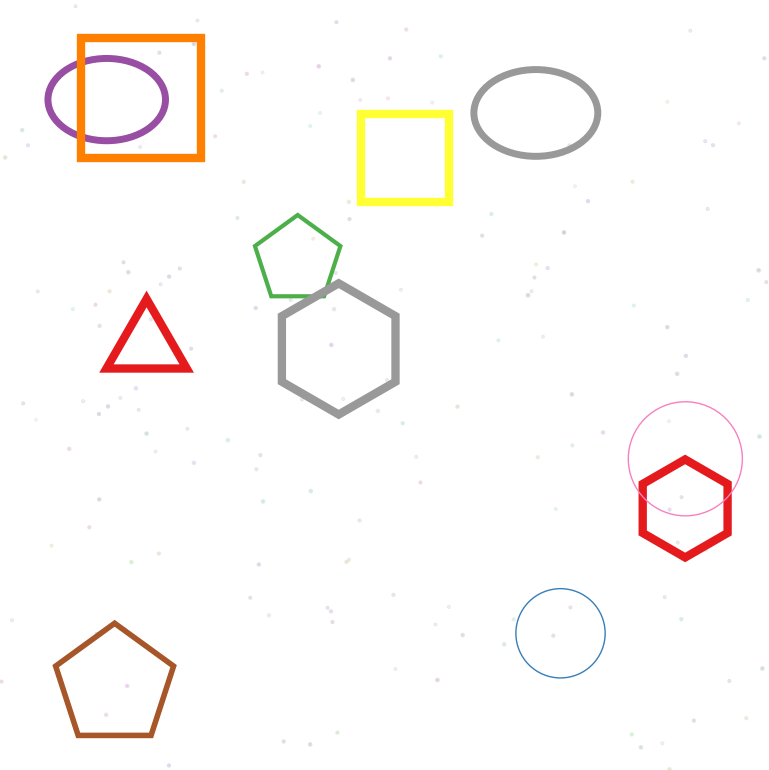[{"shape": "triangle", "thickness": 3, "radius": 0.3, "center": [0.19, 0.552]}, {"shape": "hexagon", "thickness": 3, "radius": 0.32, "center": [0.89, 0.34]}, {"shape": "circle", "thickness": 0.5, "radius": 0.29, "center": [0.728, 0.178]}, {"shape": "pentagon", "thickness": 1.5, "radius": 0.29, "center": [0.387, 0.662]}, {"shape": "oval", "thickness": 2.5, "radius": 0.38, "center": [0.139, 0.871]}, {"shape": "square", "thickness": 3, "radius": 0.39, "center": [0.183, 0.873]}, {"shape": "square", "thickness": 3, "radius": 0.29, "center": [0.526, 0.795]}, {"shape": "pentagon", "thickness": 2, "radius": 0.4, "center": [0.149, 0.11]}, {"shape": "circle", "thickness": 0.5, "radius": 0.37, "center": [0.89, 0.404]}, {"shape": "oval", "thickness": 2.5, "radius": 0.4, "center": [0.696, 0.853]}, {"shape": "hexagon", "thickness": 3, "radius": 0.43, "center": [0.44, 0.547]}]